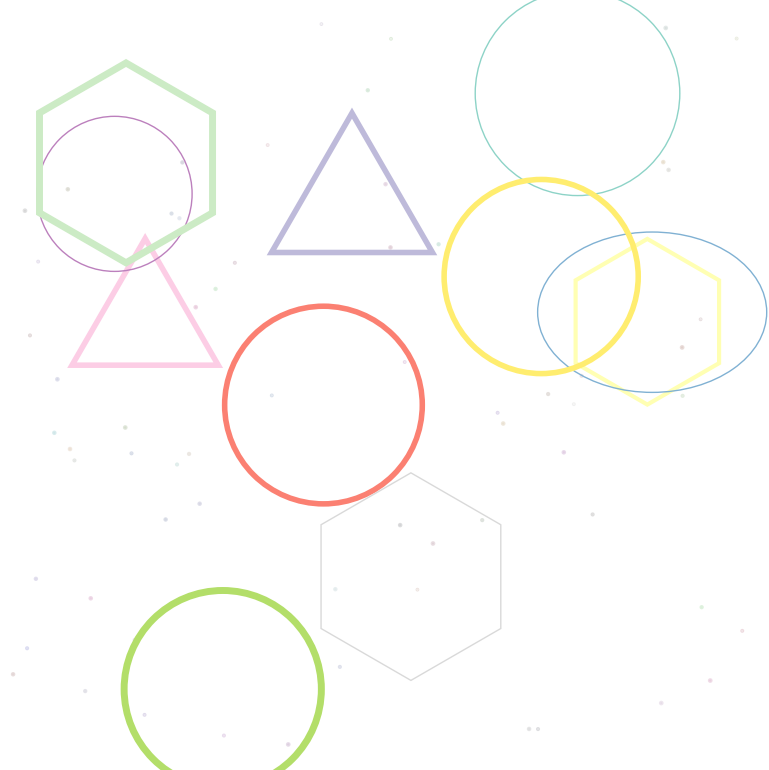[{"shape": "circle", "thickness": 0.5, "radius": 0.66, "center": [0.75, 0.879]}, {"shape": "hexagon", "thickness": 1.5, "radius": 0.54, "center": [0.841, 0.582]}, {"shape": "triangle", "thickness": 2, "radius": 0.6, "center": [0.457, 0.732]}, {"shape": "circle", "thickness": 2, "radius": 0.64, "center": [0.42, 0.474]}, {"shape": "oval", "thickness": 0.5, "radius": 0.74, "center": [0.847, 0.595]}, {"shape": "circle", "thickness": 2.5, "radius": 0.64, "center": [0.289, 0.105]}, {"shape": "triangle", "thickness": 2, "radius": 0.55, "center": [0.188, 0.581]}, {"shape": "hexagon", "thickness": 0.5, "radius": 0.67, "center": [0.534, 0.251]}, {"shape": "circle", "thickness": 0.5, "radius": 0.5, "center": [0.149, 0.748]}, {"shape": "hexagon", "thickness": 2.5, "radius": 0.65, "center": [0.164, 0.788]}, {"shape": "circle", "thickness": 2, "radius": 0.63, "center": [0.703, 0.641]}]